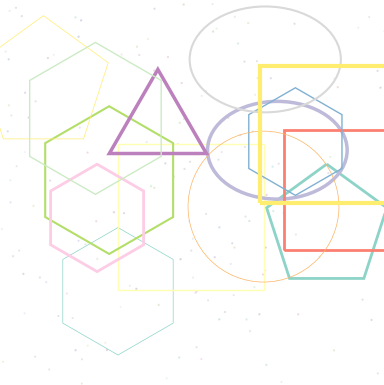[{"shape": "pentagon", "thickness": 2, "radius": 0.82, "center": [0.849, 0.41]}, {"shape": "hexagon", "thickness": 0.5, "radius": 0.83, "center": [0.306, 0.243]}, {"shape": "square", "thickness": 1, "radius": 0.95, "center": [0.497, 0.436]}, {"shape": "oval", "thickness": 2.5, "radius": 0.91, "center": [0.72, 0.61]}, {"shape": "square", "thickness": 2, "radius": 0.78, "center": [0.895, 0.506]}, {"shape": "hexagon", "thickness": 1, "radius": 0.7, "center": [0.767, 0.632]}, {"shape": "circle", "thickness": 0.5, "radius": 0.98, "center": [0.684, 0.463]}, {"shape": "hexagon", "thickness": 1.5, "radius": 0.96, "center": [0.284, 0.532]}, {"shape": "hexagon", "thickness": 2, "radius": 0.7, "center": [0.252, 0.434]}, {"shape": "oval", "thickness": 1.5, "radius": 0.98, "center": [0.689, 0.846]}, {"shape": "triangle", "thickness": 2.5, "radius": 0.73, "center": [0.41, 0.674]}, {"shape": "hexagon", "thickness": 1, "radius": 0.99, "center": [0.248, 0.692]}, {"shape": "square", "thickness": 3, "radius": 0.89, "center": [0.854, 0.651]}, {"shape": "pentagon", "thickness": 0.5, "radius": 0.88, "center": [0.113, 0.782]}]